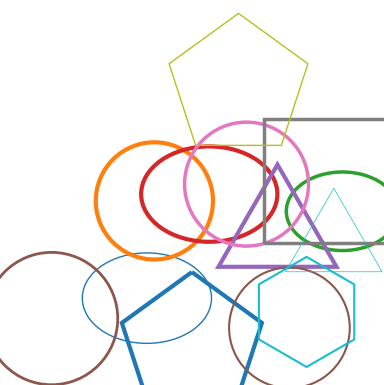[{"shape": "oval", "thickness": 1, "radius": 0.84, "center": [0.382, 0.226]}, {"shape": "pentagon", "thickness": 3, "radius": 0.96, "center": [0.498, 0.102]}, {"shape": "circle", "thickness": 3, "radius": 0.76, "center": [0.401, 0.478]}, {"shape": "oval", "thickness": 2.5, "radius": 0.73, "center": [0.889, 0.451]}, {"shape": "oval", "thickness": 3, "radius": 0.88, "center": [0.544, 0.496]}, {"shape": "triangle", "thickness": 3, "radius": 0.88, "center": [0.721, 0.395]}, {"shape": "circle", "thickness": 1.5, "radius": 0.78, "center": [0.752, 0.149]}, {"shape": "circle", "thickness": 2, "radius": 0.86, "center": [0.134, 0.173]}, {"shape": "circle", "thickness": 2.5, "radius": 0.8, "center": [0.64, 0.522]}, {"shape": "square", "thickness": 2.5, "radius": 0.81, "center": [0.848, 0.53]}, {"shape": "pentagon", "thickness": 1, "radius": 0.95, "center": [0.619, 0.776]}, {"shape": "triangle", "thickness": 0.5, "radius": 0.72, "center": [0.867, 0.366]}, {"shape": "hexagon", "thickness": 1.5, "radius": 0.71, "center": [0.796, 0.19]}]